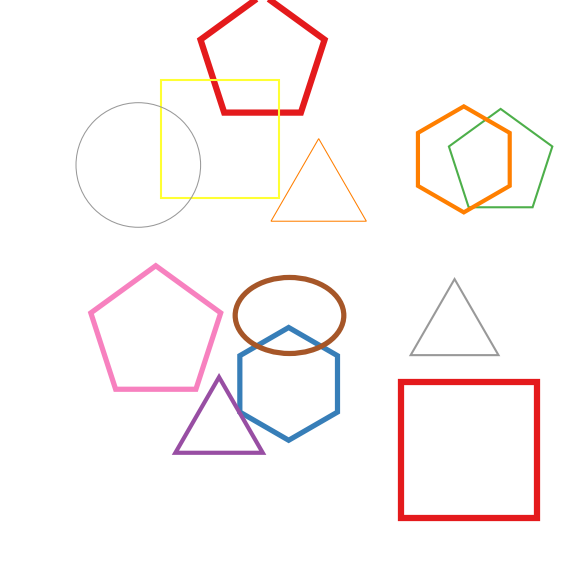[{"shape": "square", "thickness": 3, "radius": 0.59, "center": [0.812, 0.219]}, {"shape": "pentagon", "thickness": 3, "radius": 0.56, "center": [0.455, 0.896]}, {"shape": "hexagon", "thickness": 2.5, "radius": 0.49, "center": [0.5, 0.334]}, {"shape": "pentagon", "thickness": 1, "radius": 0.47, "center": [0.867, 0.716]}, {"shape": "triangle", "thickness": 2, "radius": 0.44, "center": [0.379, 0.259]}, {"shape": "triangle", "thickness": 0.5, "radius": 0.48, "center": [0.552, 0.664]}, {"shape": "hexagon", "thickness": 2, "radius": 0.46, "center": [0.803, 0.723]}, {"shape": "square", "thickness": 1, "radius": 0.51, "center": [0.381, 0.759]}, {"shape": "oval", "thickness": 2.5, "radius": 0.47, "center": [0.501, 0.453]}, {"shape": "pentagon", "thickness": 2.5, "radius": 0.59, "center": [0.27, 0.421]}, {"shape": "triangle", "thickness": 1, "radius": 0.44, "center": [0.787, 0.428]}, {"shape": "circle", "thickness": 0.5, "radius": 0.54, "center": [0.239, 0.713]}]